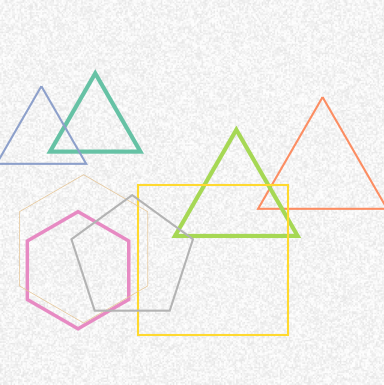[{"shape": "triangle", "thickness": 3, "radius": 0.68, "center": [0.247, 0.674]}, {"shape": "triangle", "thickness": 1.5, "radius": 0.97, "center": [0.838, 0.554]}, {"shape": "triangle", "thickness": 1.5, "radius": 0.67, "center": [0.107, 0.642]}, {"shape": "hexagon", "thickness": 2.5, "radius": 0.76, "center": [0.203, 0.298]}, {"shape": "triangle", "thickness": 3, "radius": 0.92, "center": [0.614, 0.479]}, {"shape": "square", "thickness": 1.5, "radius": 0.97, "center": [0.553, 0.324]}, {"shape": "hexagon", "thickness": 0.5, "radius": 0.96, "center": [0.217, 0.354]}, {"shape": "pentagon", "thickness": 1.5, "radius": 0.83, "center": [0.343, 0.327]}]